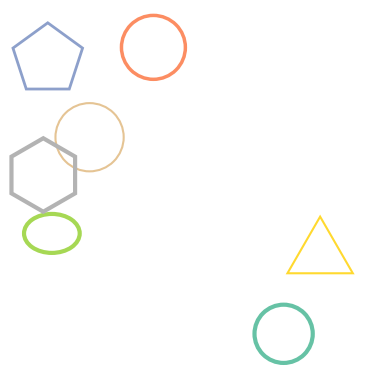[{"shape": "circle", "thickness": 3, "radius": 0.38, "center": [0.737, 0.133]}, {"shape": "circle", "thickness": 2.5, "radius": 0.42, "center": [0.398, 0.877]}, {"shape": "pentagon", "thickness": 2, "radius": 0.48, "center": [0.124, 0.846]}, {"shape": "oval", "thickness": 3, "radius": 0.36, "center": [0.135, 0.394]}, {"shape": "triangle", "thickness": 1.5, "radius": 0.49, "center": [0.832, 0.339]}, {"shape": "circle", "thickness": 1.5, "radius": 0.44, "center": [0.233, 0.644]}, {"shape": "hexagon", "thickness": 3, "radius": 0.48, "center": [0.112, 0.545]}]